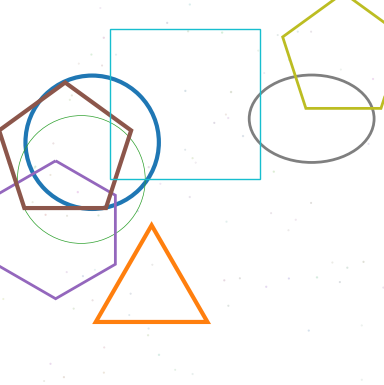[{"shape": "circle", "thickness": 3, "radius": 0.87, "center": [0.239, 0.63]}, {"shape": "triangle", "thickness": 3, "radius": 0.84, "center": [0.394, 0.247]}, {"shape": "circle", "thickness": 0.5, "radius": 0.83, "center": [0.211, 0.534]}, {"shape": "hexagon", "thickness": 2, "radius": 0.9, "center": [0.145, 0.403]}, {"shape": "pentagon", "thickness": 3, "radius": 0.9, "center": [0.169, 0.605]}, {"shape": "oval", "thickness": 2, "radius": 0.81, "center": [0.809, 0.692]}, {"shape": "pentagon", "thickness": 2, "radius": 0.83, "center": [0.892, 0.853]}, {"shape": "square", "thickness": 1, "radius": 0.97, "center": [0.48, 0.729]}]